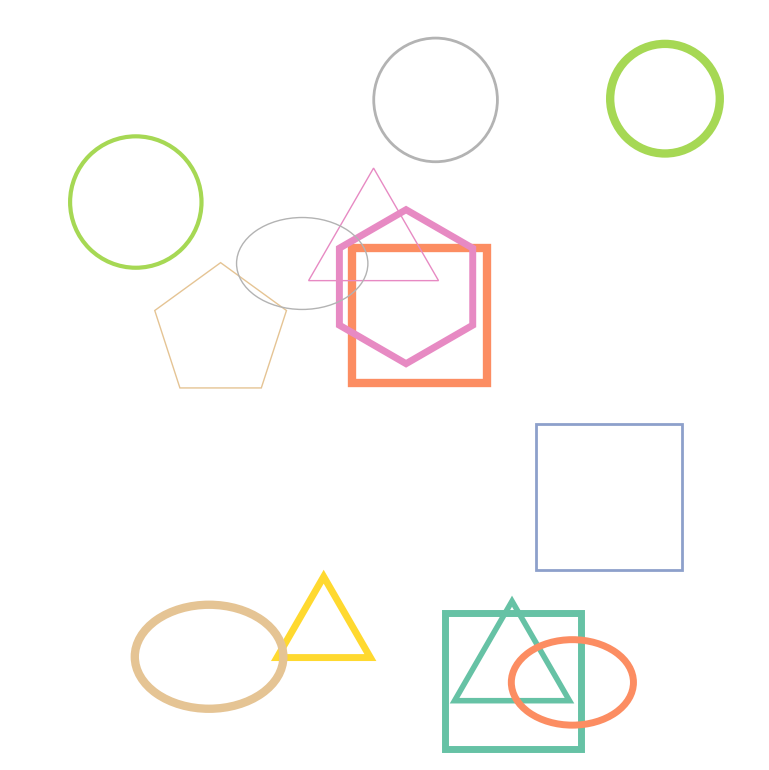[{"shape": "square", "thickness": 2.5, "radius": 0.44, "center": [0.666, 0.116]}, {"shape": "triangle", "thickness": 2, "radius": 0.43, "center": [0.665, 0.133]}, {"shape": "square", "thickness": 3, "radius": 0.44, "center": [0.544, 0.591]}, {"shape": "oval", "thickness": 2.5, "radius": 0.4, "center": [0.743, 0.114]}, {"shape": "square", "thickness": 1, "radius": 0.47, "center": [0.791, 0.355]}, {"shape": "triangle", "thickness": 0.5, "radius": 0.49, "center": [0.485, 0.684]}, {"shape": "hexagon", "thickness": 2.5, "radius": 0.5, "center": [0.527, 0.628]}, {"shape": "circle", "thickness": 1.5, "radius": 0.43, "center": [0.176, 0.738]}, {"shape": "circle", "thickness": 3, "radius": 0.36, "center": [0.864, 0.872]}, {"shape": "triangle", "thickness": 2.5, "radius": 0.35, "center": [0.42, 0.181]}, {"shape": "oval", "thickness": 3, "radius": 0.48, "center": [0.272, 0.147]}, {"shape": "pentagon", "thickness": 0.5, "radius": 0.45, "center": [0.287, 0.569]}, {"shape": "oval", "thickness": 0.5, "radius": 0.43, "center": [0.392, 0.658]}, {"shape": "circle", "thickness": 1, "radius": 0.4, "center": [0.566, 0.87]}]